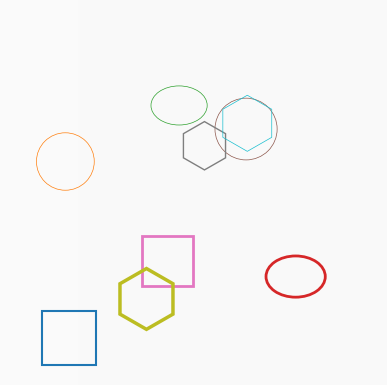[{"shape": "square", "thickness": 1.5, "radius": 0.35, "center": [0.178, 0.123]}, {"shape": "circle", "thickness": 0.5, "radius": 0.37, "center": [0.169, 0.58]}, {"shape": "oval", "thickness": 0.5, "radius": 0.36, "center": [0.462, 0.726]}, {"shape": "oval", "thickness": 2, "radius": 0.38, "center": [0.763, 0.282]}, {"shape": "circle", "thickness": 0.5, "radius": 0.4, "center": [0.635, 0.665]}, {"shape": "square", "thickness": 2, "radius": 0.32, "center": [0.432, 0.323]}, {"shape": "hexagon", "thickness": 1, "radius": 0.31, "center": [0.528, 0.621]}, {"shape": "hexagon", "thickness": 2.5, "radius": 0.39, "center": [0.378, 0.224]}, {"shape": "hexagon", "thickness": 0.5, "radius": 0.36, "center": [0.638, 0.68]}]